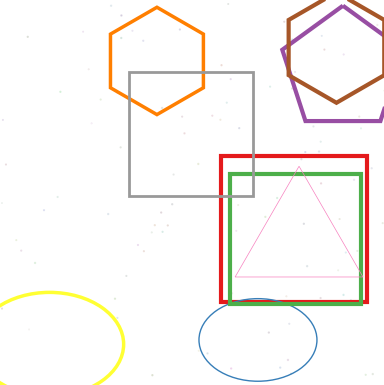[{"shape": "square", "thickness": 3, "radius": 0.94, "center": [0.764, 0.405]}, {"shape": "oval", "thickness": 1, "radius": 0.77, "center": [0.67, 0.117]}, {"shape": "square", "thickness": 3, "radius": 0.85, "center": [0.768, 0.379]}, {"shape": "pentagon", "thickness": 3, "radius": 0.83, "center": [0.891, 0.82]}, {"shape": "hexagon", "thickness": 2.5, "radius": 0.7, "center": [0.408, 0.842]}, {"shape": "oval", "thickness": 2.5, "radius": 0.96, "center": [0.129, 0.106]}, {"shape": "hexagon", "thickness": 3, "radius": 0.72, "center": [0.874, 0.876]}, {"shape": "triangle", "thickness": 0.5, "radius": 0.96, "center": [0.777, 0.376]}, {"shape": "square", "thickness": 2, "radius": 0.8, "center": [0.496, 0.652]}]